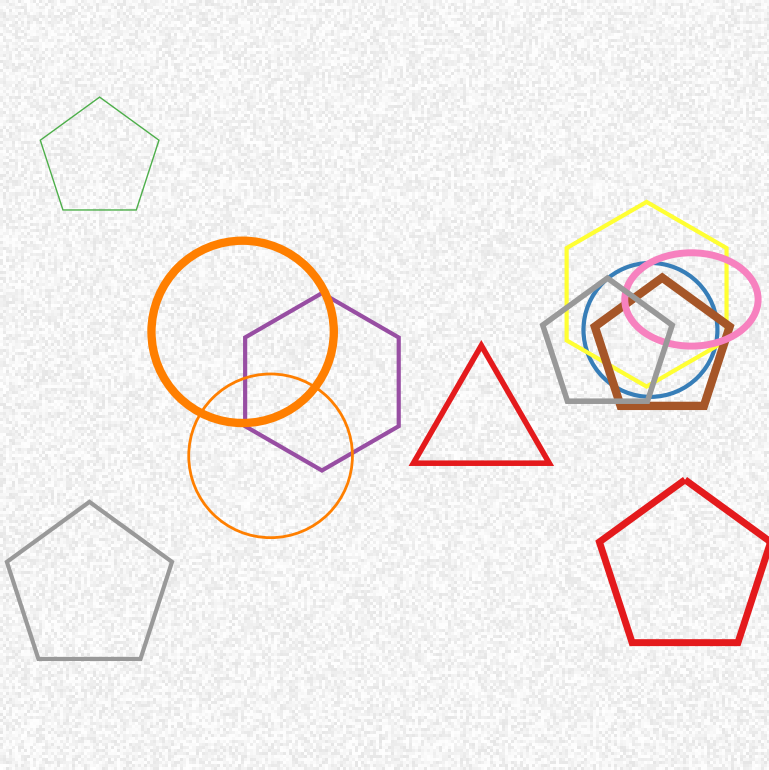[{"shape": "triangle", "thickness": 2, "radius": 0.51, "center": [0.625, 0.449]}, {"shape": "pentagon", "thickness": 2.5, "radius": 0.58, "center": [0.89, 0.26]}, {"shape": "circle", "thickness": 1.5, "radius": 0.43, "center": [0.845, 0.572]}, {"shape": "pentagon", "thickness": 0.5, "radius": 0.41, "center": [0.129, 0.793]}, {"shape": "hexagon", "thickness": 1.5, "radius": 0.58, "center": [0.418, 0.504]}, {"shape": "circle", "thickness": 3, "radius": 0.59, "center": [0.315, 0.569]}, {"shape": "circle", "thickness": 1, "radius": 0.53, "center": [0.351, 0.408]}, {"shape": "hexagon", "thickness": 1.5, "radius": 0.6, "center": [0.84, 0.618]}, {"shape": "pentagon", "thickness": 3, "radius": 0.46, "center": [0.86, 0.547]}, {"shape": "oval", "thickness": 2.5, "radius": 0.43, "center": [0.898, 0.611]}, {"shape": "pentagon", "thickness": 2, "radius": 0.44, "center": [0.789, 0.55]}, {"shape": "pentagon", "thickness": 1.5, "radius": 0.56, "center": [0.116, 0.235]}]